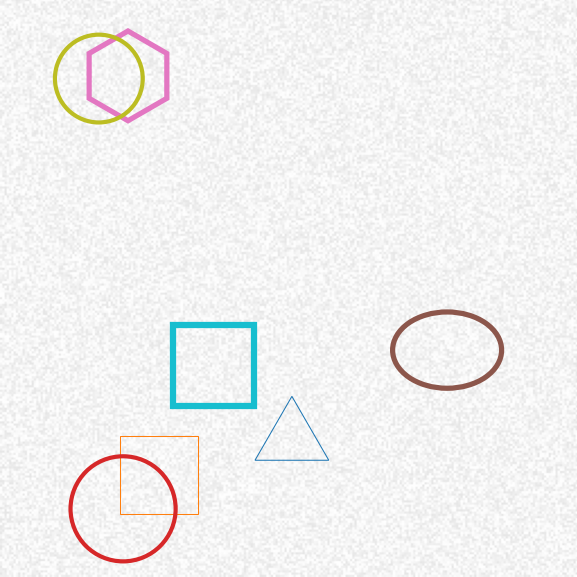[{"shape": "triangle", "thickness": 0.5, "radius": 0.37, "center": [0.505, 0.239]}, {"shape": "square", "thickness": 0.5, "radius": 0.34, "center": [0.275, 0.177]}, {"shape": "circle", "thickness": 2, "radius": 0.46, "center": [0.213, 0.118]}, {"shape": "oval", "thickness": 2.5, "radius": 0.47, "center": [0.774, 0.393]}, {"shape": "hexagon", "thickness": 2.5, "radius": 0.39, "center": [0.222, 0.868]}, {"shape": "circle", "thickness": 2, "radius": 0.38, "center": [0.171, 0.863]}, {"shape": "square", "thickness": 3, "radius": 0.35, "center": [0.37, 0.367]}]